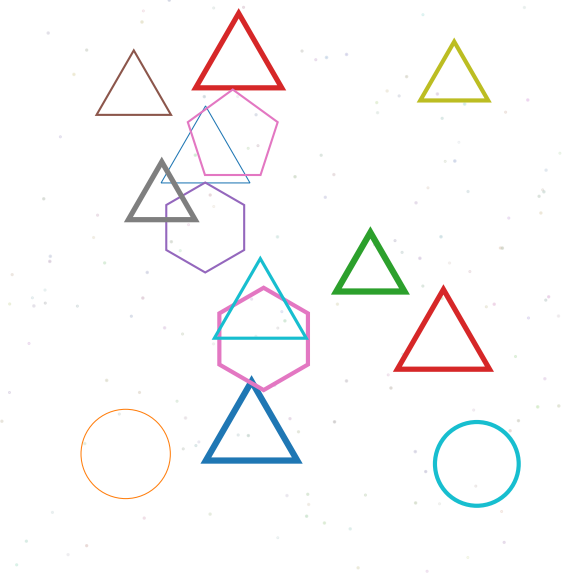[{"shape": "triangle", "thickness": 0.5, "radius": 0.44, "center": [0.356, 0.727]}, {"shape": "triangle", "thickness": 3, "radius": 0.46, "center": [0.436, 0.247]}, {"shape": "circle", "thickness": 0.5, "radius": 0.39, "center": [0.218, 0.213]}, {"shape": "triangle", "thickness": 3, "radius": 0.34, "center": [0.641, 0.528]}, {"shape": "triangle", "thickness": 2.5, "radius": 0.43, "center": [0.413, 0.89]}, {"shape": "triangle", "thickness": 2.5, "radius": 0.46, "center": [0.768, 0.406]}, {"shape": "hexagon", "thickness": 1, "radius": 0.39, "center": [0.355, 0.605]}, {"shape": "triangle", "thickness": 1, "radius": 0.37, "center": [0.232, 0.837]}, {"shape": "pentagon", "thickness": 1, "radius": 0.41, "center": [0.403, 0.762]}, {"shape": "hexagon", "thickness": 2, "radius": 0.44, "center": [0.457, 0.412]}, {"shape": "triangle", "thickness": 2.5, "radius": 0.33, "center": [0.28, 0.652]}, {"shape": "triangle", "thickness": 2, "radius": 0.34, "center": [0.787, 0.859]}, {"shape": "circle", "thickness": 2, "radius": 0.36, "center": [0.826, 0.196]}, {"shape": "triangle", "thickness": 1.5, "radius": 0.46, "center": [0.451, 0.459]}]